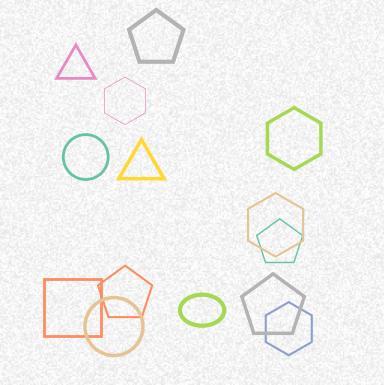[{"shape": "pentagon", "thickness": 1, "radius": 0.31, "center": [0.727, 0.369]}, {"shape": "circle", "thickness": 2, "radius": 0.29, "center": [0.223, 0.592]}, {"shape": "pentagon", "thickness": 1.5, "radius": 0.37, "center": [0.325, 0.236]}, {"shape": "square", "thickness": 2, "radius": 0.37, "center": [0.188, 0.201]}, {"shape": "hexagon", "thickness": 1.5, "radius": 0.35, "center": [0.75, 0.146]}, {"shape": "triangle", "thickness": 2, "radius": 0.29, "center": [0.197, 0.825]}, {"shape": "hexagon", "thickness": 0.5, "radius": 0.31, "center": [0.325, 0.738]}, {"shape": "hexagon", "thickness": 2.5, "radius": 0.4, "center": [0.764, 0.64]}, {"shape": "oval", "thickness": 3, "radius": 0.29, "center": [0.525, 0.194]}, {"shape": "triangle", "thickness": 2.5, "radius": 0.34, "center": [0.367, 0.57]}, {"shape": "circle", "thickness": 2.5, "radius": 0.38, "center": [0.296, 0.152]}, {"shape": "hexagon", "thickness": 1.5, "radius": 0.41, "center": [0.716, 0.416]}, {"shape": "pentagon", "thickness": 3, "radius": 0.37, "center": [0.406, 0.9]}, {"shape": "pentagon", "thickness": 2.5, "radius": 0.43, "center": [0.709, 0.203]}]